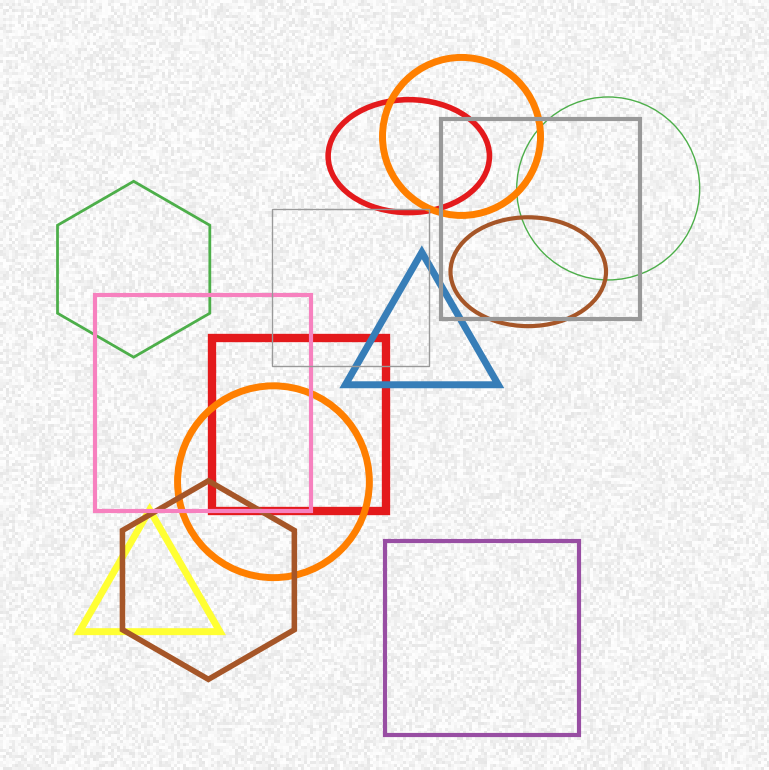[{"shape": "oval", "thickness": 2, "radius": 0.52, "center": [0.531, 0.797]}, {"shape": "square", "thickness": 3, "radius": 0.56, "center": [0.388, 0.449]}, {"shape": "triangle", "thickness": 2.5, "radius": 0.57, "center": [0.548, 0.558]}, {"shape": "hexagon", "thickness": 1, "radius": 0.57, "center": [0.174, 0.65]}, {"shape": "circle", "thickness": 0.5, "radius": 0.59, "center": [0.79, 0.755]}, {"shape": "square", "thickness": 1.5, "radius": 0.63, "center": [0.626, 0.171]}, {"shape": "circle", "thickness": 2.5, "radius": 0.62, "center": [0.355, 0.374]}, {"shape": "circle", "thickness": 2.5, "radius": 0.51, "center": [0.599, 0.823]}, {"shape": "triangle", "thickness": 2.5, "radius": 0.53, "center": [0.194, 0.232]}, {"shape": "oval", "thickness": 1.5, "radius": 0.5, "center": [0.686, 0.647]}, {"shape": "hexagon", "thickness": 2, "radius": 0.64, "center": [0.271, 0.247]}, {"shape": "square", "thickness": 1.5, "radius": 0.7, "center": [0.264, 0.476]}, {"shape": "square", "thickness": 0.5, "radius": 0.51, "center": [0.455, 0.627]}, {"shape": "square", "thickness": 1.5, "radius": 0.65, "center": [0.702, 0.716]}]